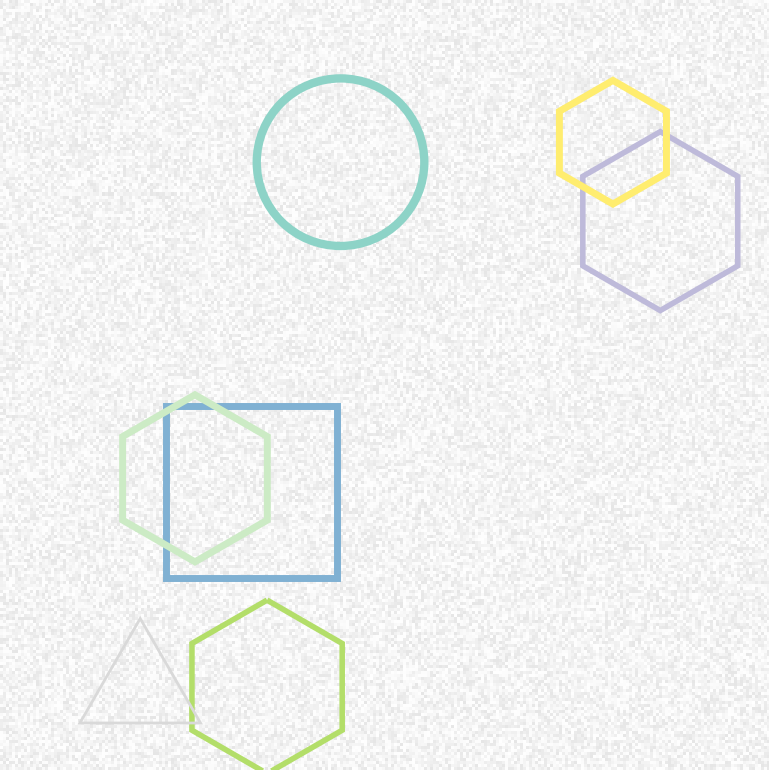[{"shape": "circle", "thickness": 3, "radius": 0.54, "center": [0.442, 0.789]}, {"shape": "hexagon", "thickness": 2, "radius": 0.58, "center": [0.858, 0.713]}, {"shape": "square", "thickness": 2.5, "radius": 0.56, "center": [0.327, 0.361]}, {"shape": "hexagon", "thickness": 2, "radius": 0.56, "center": [0.347, 0.108]}, {"shape": "triangle", "thickness": 1, "radius": 0.45, "center": [0.182, 0.106]}, {"shape": "hexagon", "thickness": 2.5, "radius": 0.54, "center": [0.253, 0.379]}, {"shape": "hexagon", "thickness": 2.5, "radius": 0.4, "center": [0.796, 0.815]}]